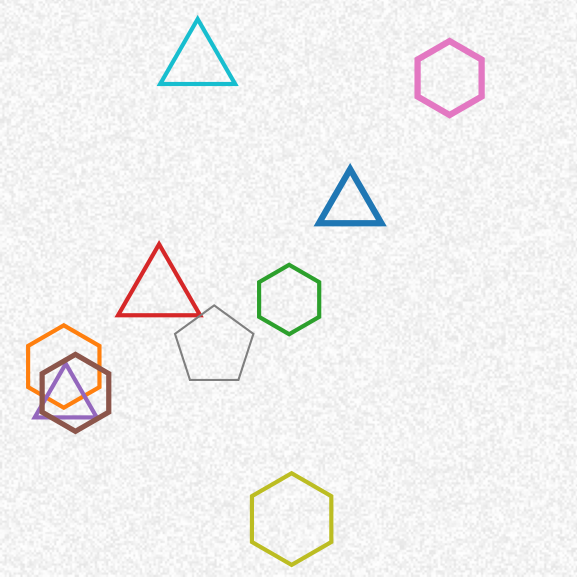[{"shape": "triangle", "thickness": 3, "radius": 0.31, "center": [0.606, 0.644]}, {"shape": "hexagon", "thickness": 2, "radius": 0.36, "center": [0.11, 0.364]}, {"shape": "hexagon", "thickness": 2, "radius": 0.3, "center": [0.501, 0.48]}, {"shape": "triangle", "thickness": 2, "radius": 0.41, "center": [0.275, 0.494]}, {"shape": "triangle", "thickness": 2, "radius": 0.31, "center": [0.114, 0.307]}, {"shape": "hexagon", "thickness": 2.5, "radius": 0.33, "center": [0.131, 0.319]}, {"shape": "hexagon", "thickness": 3, "radius": 0.32, "center": [0.779, 0.864]}, {"shape": "pentagon", "thickness": 1, "radius": 0.36, "center": [0.371, 0.399]}, {"shape": "hexagon", "thickness": 2, "radius": 0.4, "center": [0.505, 0.1]}, {"shape": "triangle", "thickness": 2, "radius": 0.37, "center": [0.342, 0.891]}]